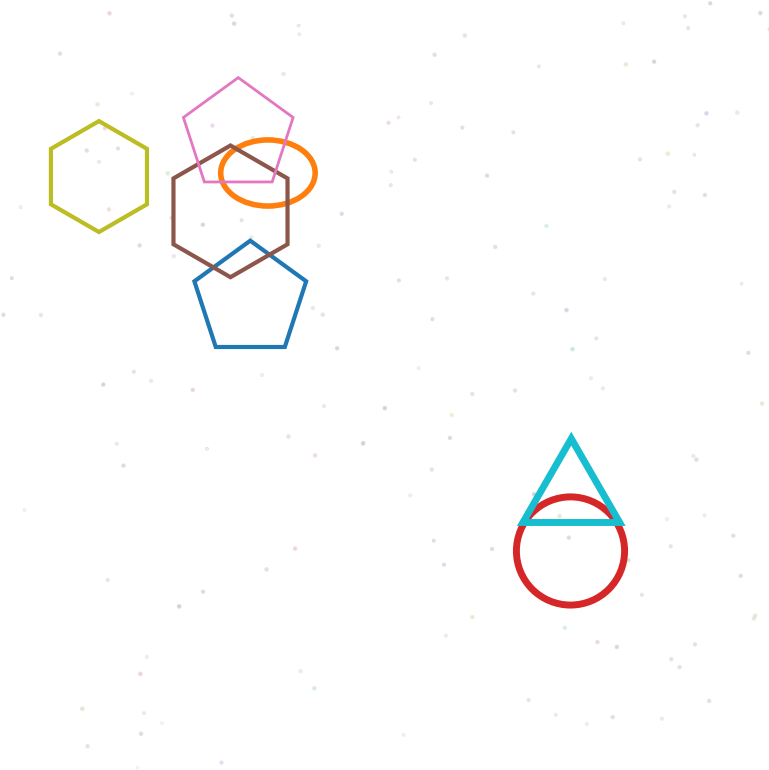[{"shape": "pentagon", "thickness": 1.5, "radius": 0.38, "center": [0.325, 0.611]}, {"shape": "oval", "thickness": 2, "radius": 0.31, "center": [0.348, 0.775]}, {"shape": "circle", "thickness": 2.5, "radius": 0.35, "center": [0.741, 0.284]}, {"shape": "hexagon", "thickness": 1.5, "radius": 0.43, "center": [0.299, 0.726]}, {"shape": "pentagon", "thickness": 1, "radius": 0.37, "center": [0.309, 0.824]}, {"shape": "hexagon", "thickness": 1.5, "radius": 0.36, "center": [0.129, 0.771]}, {"shape": "triangle", "thickness": 2.5, "radius": 0.36, "center": [0.742, 0.358]}]